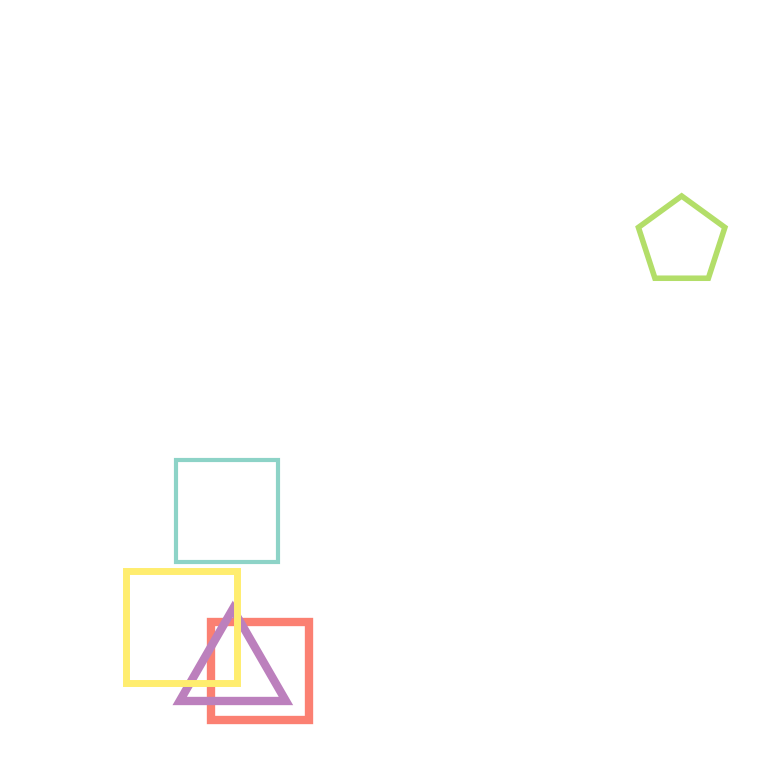[{"shape": "square", "thickness": 1.5, "radius": 0.33, "center": [0.295, 0.336]}, {"shape": "square", "thickness": 3, "radius": 0.32, "center": [0.337, 0.129]}, {"shape": "pentagon", "thickness": 2, "radius": 0.3, "center": [0.885, 0.686]}, {"shape": "triangle", "thickness": 3, "radius": 0.4, "center": [0.302, 0.129]}, {"shape": "square", "thickness": 2.5, "radius": 0.36, "center": [0.236, 0.186]}]